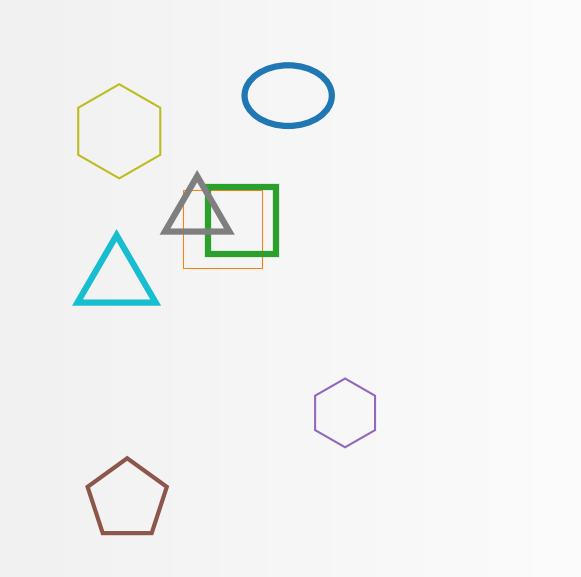[{"shape": "oval", "thickness": 3, "radius": 0.38, "center": [0.496, 0.834]}, {"shape": "square", "thickness": 0.5, "radius": 0.34, "center": [0.382, 0.602]}, {"shape": "square", "thickness": 3, "radius": 0.29, "center": [0.417, 0.618]}, {"shape": "hexagon", "thickness": 1, "radius": 0.3, "center": [0.594, 0.284]}, {"shape": "pentagon", "thickness": 2, "radius": 0.36, "center": [0.219, 0.134]}, {"shape": "triangle", "thickness": 3, "radius": 0.32, "center": [0.339, 0.63]}, {"shape": "hexagon", "thickness": 1, "radius": 0.41, "center": [0.205, 0.772]}, {"shape": "triangle", "thickness": 3, "radius": 0.39, "center": [0.201, 0.514]}]